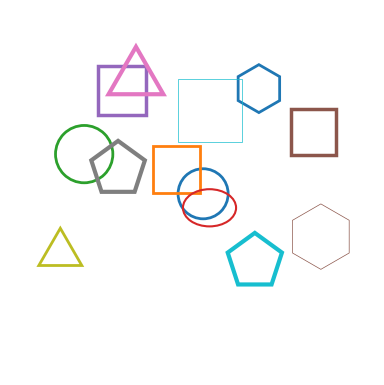[{"shape": "circle", "thickness": 2, "radius": 0.33, "center": [0.528, 0.497]}, {"shape": "hexagon", "thickness": 2, "radius": 0.31, "center": [0.672, 0.77]}, {"shape": "square", "thickness": 2, "radius": 0.31, "center": [0.458, 0.559]}, {"shape": "circle", "thickness": 2, "radius": 0.37, "center": [0.219, 0.6]}, {"shape": "oval", "thickness": 1.5, "radius": 0.35, "center": [0.544, 0.46]}, {"shape": "square", "thickness": 2.5, "radius": 0.31, "center": [0.317, 0.765]}, {"shape": "hexagon", "thickness": 0.5, "radius": 0.42, "center": [0.833, 0.385]}, {"shape": "square", "thickness": 2.5, "radius": 0.3, "center": [0.814, 0.657]}, {"shape": "triangle", "thickness": 3, "radius": 0.41, "center": [0.353, 0.796]}, {"shape": "pentagon", "thickness": 3, "radius": 0.37, "center": [0.307, 0.561]}, {"shape": "triangle", "thickness": 2, "radius": 0.32, "center": [0.157, 0.343]}, {"shape": "pentagon", "thickness": 3, "radius": 0.37, "center": [0.662, 0.321]}, {"shape": "square", "thickness": 0.5, "radius": 0.41, "center": [0.546, 0.712]}]